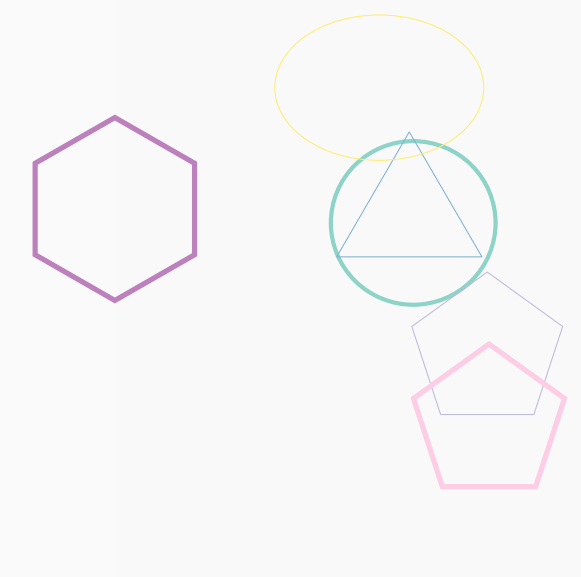[{"shape": "circle", "thickness": 2, "radius": 0.71, "center": [0.711, 0.613]}, {"shape": "pentagon", "thickness": 0.5, "radius": 0.68, "center": [0.838, 0.392]}, {"shape": "triangle", "thickness": 0.5, "radius": 0.72, "center": [0.704, 0.627]}, {"shape": "pentagon", "thickness": 2.5, "radius": 0.68, "center": [0.841, 0.267]}, {"shape": "hexagon", "thickness": 2.5, "radius": 0.79, "center": [0.198, 0.637]}, {"shape": "oval", "thickness": 0.5, "radius": 0.9, "center": [0.653, 0.847]}]